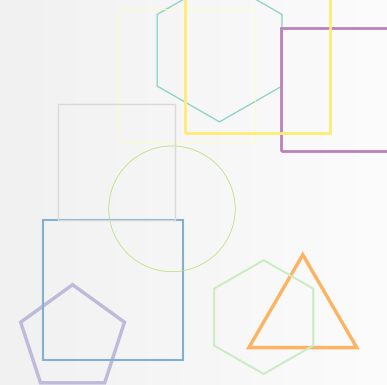[{"shape": "hexagon", "thickness": 1, "radius": 0.93, "center": [0.567, 0.869]}, {"shape": "square", "thickness": 0.5, "radius": 0.88, "center": [0.482, 0.803]}, {"shape": "pentagon", "thickness": 2.5, "radius": 0.7, "center": [0.187, 0.12]}, {"shape": "square", "thickness": 1.5, "radius": 0.91, "center": [0.292, 0.247]}, {"shape": "triangle", "thickness": 2.5, "radius": 0.8, "center": [0.781, 0.178]}, {"shape": "circle", "thickness": 0.5, "radius": 0.82, "center": [0.444, 0.458]}, {"shape": "square", "thickness": 1, "radius": 0.75, "center": [0.3, 0.58]}, {"shape": "square", "thickness": 2, "radius": 0.8, "center": [0.885, 0.768]}, {"shape": "hexagon", "thickness": 1.5, "radius": 0.74, "center": [0.68, 0.176]}, {"shape": "square", "thickness": 2, "radius": 0.94, "center": [0.665, 0.843]}]